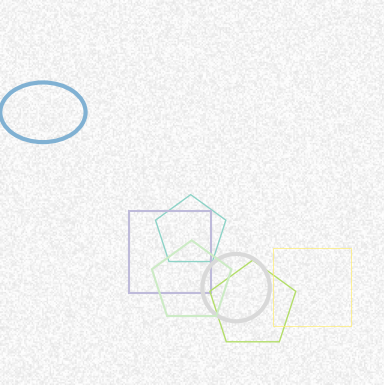[{"shape": "pentagon", "thickness": 1, "radius": 0.48, "center": [0.495, 0.398]}, {"shape": "square", "thickness": 1.5, "radius": 0.53, "center": [0.442, 0.346]}, {"shape": "oval", "thickness": 3, "radius": 0.55, "center": [0.112, 0.708]}, {"shape": "pentagon", "thickness": 1, "radius": 0.59, "center": [0.657, 0.207]}, {"shape": "circle", "thickness": 3, "radius": 0.44, "center": [0.613, 0.253]}, {"shape": "pentagon", "thickness": 1.5, "radius": 0.54, "center": [0.498, 0.267]}, {"shape": "square", "thickness": 0.5, "radius": 0.51, "center": [0.811, 0.254]}]